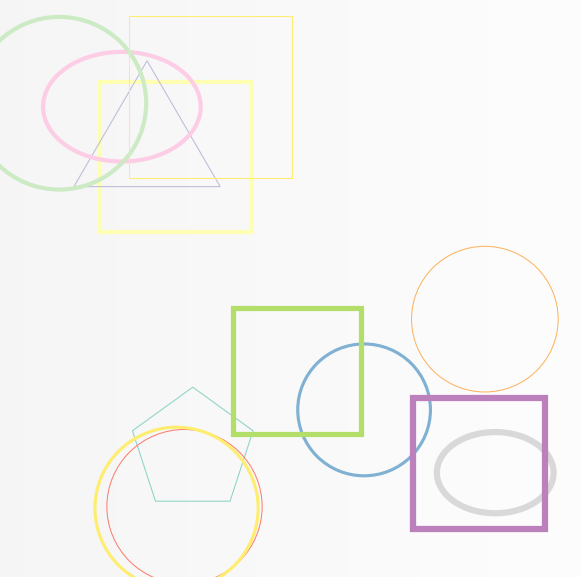[{"shape": "pentagon", "thickness": 0.5, "radius": 0.55, "center": [0.332, 0.22]}, {"shape": "square", "thickness": 2, "radius": 0.65, "center": [0.302, 0.727]}, {"shape": "triangle", "thickness": 0.5, "radius": 0.73, "center": [0.253, 0.749]}, {"shape": "circle", "thickness": 0.5, "radius": 0.67, "center": [0.317, 0.122]}, {"shape": "circle", "thickness": 1.5, "radius": 0.57, "center": [0.626, 0.289]}, {"shape": "circle", "thickness": 0.5, "radius": 0.63, "center": [0.834, 0.447]}, {"shape": "square", "thickness": 2.5, "radius": 0.55, "center": [0.511, 0.356]}, {"shape": "oval", "thickness": 2, "radius": 0.68, "center": [0.21, 0.814]}, {"shape": "oval", "thickness": 3, "radius": 0.5, "center": [0.852, 0.181]}, {"shape": "square", "thickness": 3, "radius": 0.57, "center": [0.824, 0.197]}, {"shape": "circle", "thickness": 2, "radius": 0.75, "center": [0.102, 0.82]}, {"shape": "circle", "thickness": 1.5, "radius": 0.7, "center": [0.304, 0.119]}, {"shape": "square", "thickness": 0.5, "radius": 0.7, "center": [0.362, 0.831]}]